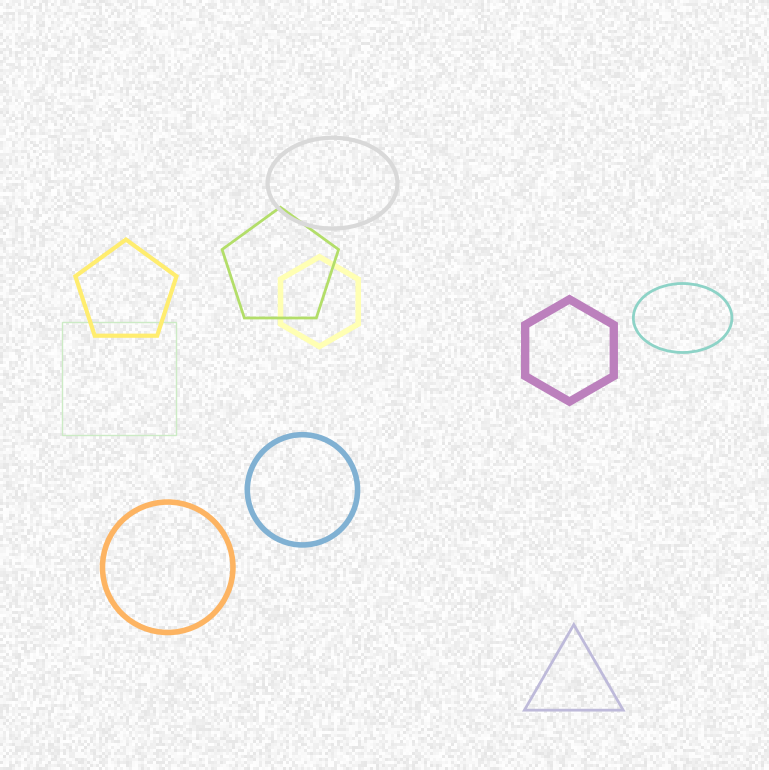[{"shape": "oval", "thickness": 1, "radius": 0.32, "center": [0.887, 0.587]}, {"shape": "hexagon", "thickness": 2, "radius": 0.29, "center": [0.415, 0.608]}, {"shape": "triangle", "thickness": 1, "radius": 0.37, "center": [0.745, 0.115]}, {"shape": "circle", "thickness": 2, "radius": 0.36, "center": [0.393, 0.364]}, {"shape": "circle", "thickness": 2, "radius": 0.42, "center": [0.218, 0.263]}, {"shape": "pentagon", "thickness": 1, "radius": 0.4, "center": [0.364, 0.651]}, {"shape": "oval", "thickness": 1.5, "radius": 0.42, "center": [0.432, 0.762]}, {"shape": "hexagon", "thickness": 3, "radius": 0.33, "center": [0.74, 0.545]}, {"shape": "square", "thickness": 0.5, "radius": 0.37, "center": [0.155, 0.509]}, {"shape": "pentagon", "thickness": 1.5, "radius": 0.35, "center": [0.164, 0.62]}]